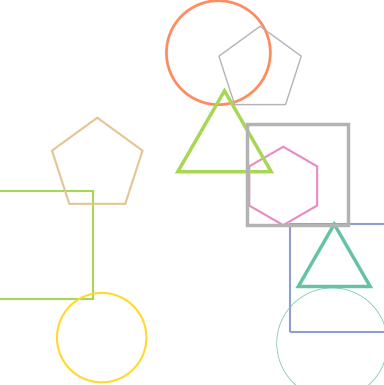[{"shape": "triangle", "thickness": 2.5, "radius": 0.54, "center": [0.868, 0.31]}, {"shape": "circle", "thickness": 0.5, "radius": 0.72, "center": [0.863, 0.108]}, {"shape": "circle", "thickness": 2, "radius": 0.67, "center": [0.567, 0.863]}, {"shape": "square", "thickness": 1.5, "radius": 0.7, "center": [0.895, 0.277]}, {"shape": "hexagon", "thickness": 1.5, "radius": 0.51, "center": [0.736, 0.517]}, {"shape": "square", "thickness": 1.5, "radius": 0.7, "center": [0.1, 0.363]}, {"shape": "triangle", "thickness": 2.5, "radius": 0.7, "center": [0.583, 0.624]}, {"shape": "circle", "thickness": 1.5, "radius": 0.58, "center": [0.264, 0.123]}, {"shape": "pentagon", "thickness": 1.5, "radius": 0.62, "center": [0.253, 0.571]}, {"shape": "pentagon", "thickness": 1, "radius": 0.56, "center": [0.676, 0.819]}, {"shape": "square", "thickness": 2.5, "radius": 0.66, "center": [0.773, 0.547]}]